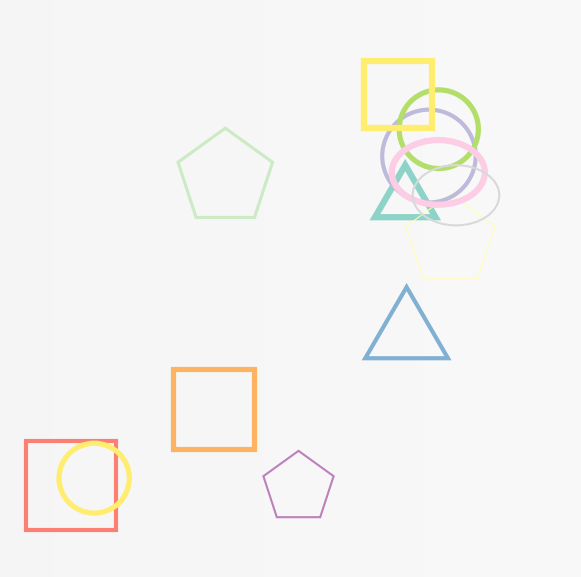[{"shape": "triangle", "thickness": 3, "radius": 0.3, "center": [0.697, 0.653]}, {"shape": "pentagon", "thickness": 0.5, "radius": 0.4, "center": [0.775, 0.582]}, {"shape": "circle", "thickness": 2, "radius": 0.4, "center": [0.738, 0.729]}, {"shape": "square", "thickness": 2, "radius": 0.39, "center": [0.122, 0.158]}, {"shape": "triangle", "thickness": 2, "radius": 0.41, "center": [0.7, 0.42]}, {"shape": "square", "thickness": 2.5, "radius": 0.35, "center": [0.368, 0.291]}, {"shape": "circle", "thickness": 2.5, "radius": 0.34, "center": [0.755, 0.775]}, {"shape": "oval", "thickness": 3, "radius": 0.4, "center": [0.754, 0.701]}, {"shape": "oval", "thickness": 1, "radius": 0.37, "center": [0.784, 0.661]}, {"shape": "pentagon", "thickness": 1, "radius": 0.32, "center": [0.514, 0.155]}, {"shape": "pentagon", "thickness": 1.5, "radius": 0.43, "center": [0.388, 0.692]}, {"shape": "square", "thickness": 3, "radius": 0.29, "center": [0.684, 0.835]}, {"shape": "circle", "thickness": 2.5, "radius": 0.3, "center": [0.162, 0.171]}]